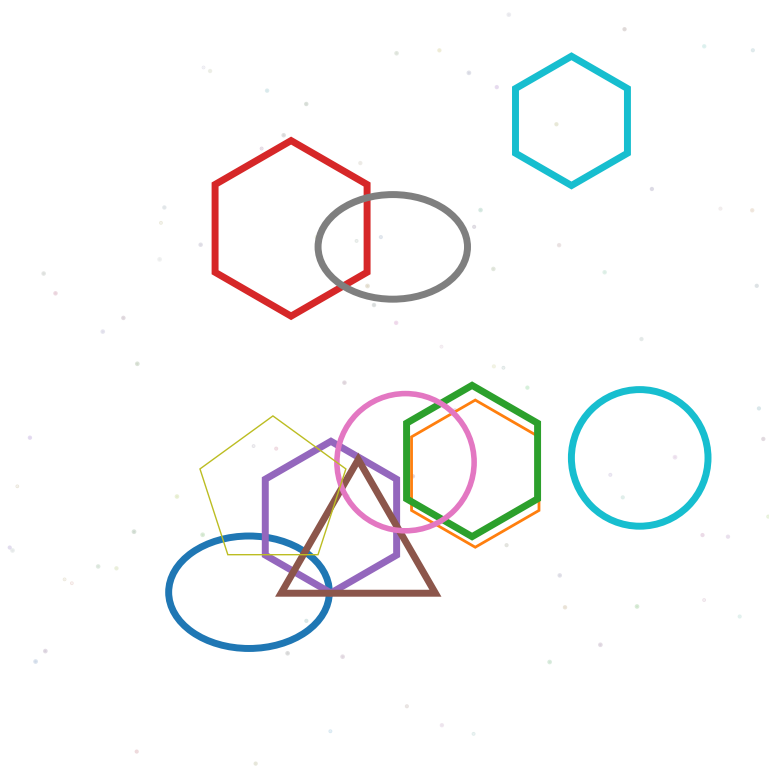[{"shape": "oval", "thickness": 2.5, "radius": 0.52, "center": [0.323, 0.231]}, {"shape": "hexagon", "thickness": 1, "radius": 0.48, "center": [0.617, 0.385]}, {"shape": "hexagon", "thickness": 2.5, "radius": 0.49, "center": [0.613, 0.401]}, {"shape": "hexagon", "thickness": 2.5, "radius": 0.57, "center": [0.378, 0.703]}, {"shape": "hexagon", "thickness": 2.5, "radius": 0.49, "center": [0.43, 0.328]}, {"shape": "triangle", "thickness": 2.5, "radius": 0.58, "center": [0.465, 0.287]}, {"shape": "circle", "thickness": 2, "radius": 0.45, "center": [0.527, 0.4]}, {"shape": "oval", "thickness": 2.5, "radius": 0.49, "center": [0.51, 0.679]}, {"shape": "pentagon", "thickness": 0.5, "radius": 0.5, "center": [0.354, 0.36]}, {"shape": "hexagon", "thickness": 2.5, "radius": 0.42, "center": [0.742, 0.843]}, {"shape": "circle", "thickness": 2.5, "radius": 0.44, "center": [0.831, 0.405]}]